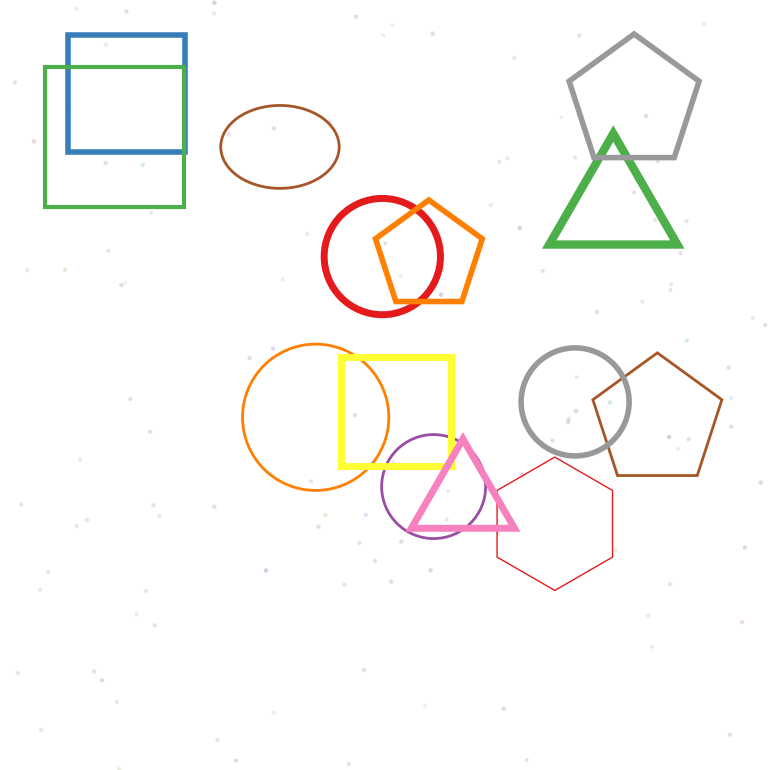[{"shape": "circle", "thickness": 2.5, "radius": 0.38, "center": [0.497, 0.667]}, {"shape": "hexagon", "thickness": 0.5, "radius": 0.43, "center": [0.721, 0.32]}, {"shape": "square", "thickness": 2, "radius": 0.38, "center": [0.164, 0.879]}, {"shape": "triangle", "thickness": 3, "radius": 0.48, "center": [0.796, 0.73]}, {"shape": "square", "thickness": 1.5, "radius": 0.45, "center": [0.149, 0.822]}, {"shape": "circle", "thickness": 1, "radius": 0.34, "center": [0.563, 0.368]}, {"shape": "pentagon", "thickness": 2, "radius": 0.36, "center": [0.557, 0.667]}, {"shape": "circle", "thickness": 1, "radius": 0.48, "center": [0.41, 0.458]}, {"shape": "square", "thickness": 2.5, "radius": 0.36, "center": [0.514, 0.466]}, {"shape": "pentagon", "thickness": 1, "radius": 0.44, "center": [0.854, 0.454]}, {"shape": "oval", "thickness": 1, "radius": 0.38, "center": [0.364, 0.809]}, {"shape": "triangle", "thickness": 2.5, "radius": 0.39, "center": [0.601, 0.353]}, {"shape": "circle", "thickness": 2, "radius": 0.35, "center": [0.747, 0.478]}, {"shape": "pentagon", "thickness": 2, "radius": 0.44, "center": [0.824, 0.867]}]